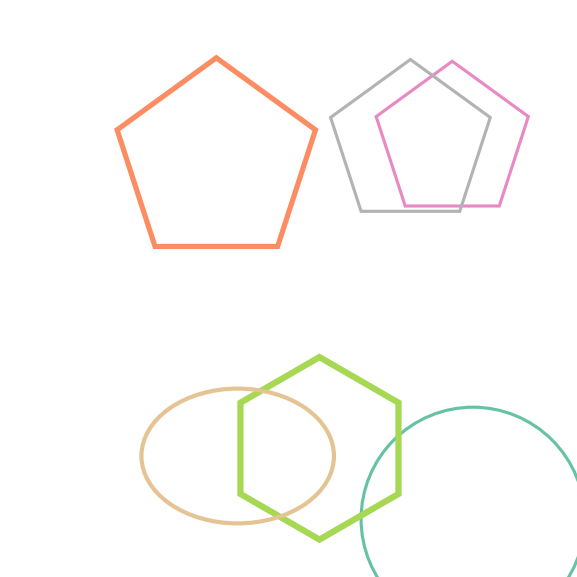[{"shape": "circle", "thickness": 1.5, "radius": 0.97, "center": [0.819, 0.1]}, {"shape": "pentagon", "thickness": 2.5, "radius": 0.9, "center": [0.375, 0.718]}, {"shape": "pentagon", "thickness": 1.5, "radius": 0.69, "center": [0.783, 0.755]}, {"shape": "hexagon", "thickness": 3, "radius": 0.79, "center": [0.553, 0.223]}, {"shape": "oval", "thickness": 2, "radius": 0.83, "center": [0.412, 0.21]}, {"shape": "pentagon", "thickness": 1.5, "radius": 0.73, "center": [0.711, 0.751]}]